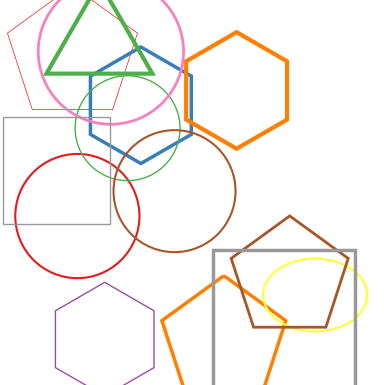[{"shape": "circle", "thickness": 1.5, "radius": 0.81, "center": [0.201, 0.439]}, {"shape": "pentagon", "thickness": 0.5, "radius": 0.89, "center": [0.188, 0.859]}, {"shape": "hexagon", "thickness": 2.5, "radius": 0.76, "center": [0.366, 0.727]}, {"shape": "circle", "thickness": 1, "radius": 0.68, "center": [0.331, 0.667]}, {"shape": "triangle", "thickness": 3, "radius": 0.79, "center": [0.258, 0.888]}, {"shape": "hexagon", "thickness": 1, "radius": 0.74, "center": [0.272, 0.119]}, {"shape": "hexagon", "thickness": 3, "radius": 0.76, "center": [0.615, 0.765]}, {"shape": "pentagon", "thickness": 2.5, "radius": 0.85, "center": [0.581, 0.115]}, {"shape": "oval", "thickness": 1.5, "radius": 0.68, "center": [0.818, 0.234]}, {"shape": "circle", "thickness": 1.5, "radius": 0.79, "center": [0.453, 0.504]}, {"shape": "pentagon", "thickness": 2, "radius": 0.8, "center": [0.753, 0.279]}, {"shape": "circle", "thickness": 2, "radius": 0.94, "center": [0.288, 0.866]}, {"shape": "square", "thickness": 1, "radius": 0.69, "center": [0.148, 0.556]}, {"shape": "square", "thickness": 2.5, "radius": 0.92, "center": [0.737, 0.167]}]